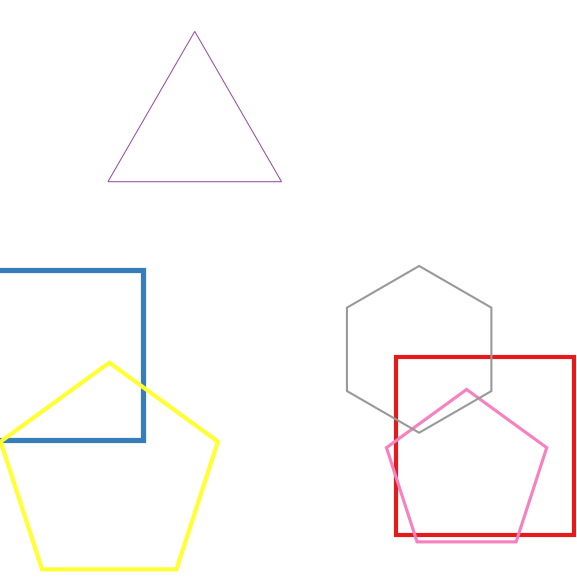[{"shape": "square", "thickness": 2, "radius": 0.77, "center": [0.84, 0.227]}, {"shape": "square", "thickness": 2.5, "radius": 0.74, "center": [0.1, 0.385]}, {"shape": "triangle", "thickness": 0.5, "radius": 0.87, "center": [0.337, 0.771]}, {"shape": "pentagon", "thickness": 2, "radius": 0.99, "center": [0.189, 0.173]}, {"shape": "pentagon", "thickness": 1.5, "radius": 0.73, "center": [0.808, 0.179]}, {"shape": "hexagon", "thickness": 1, "radius": 0.72, "center": [0.726, 0.394]}]